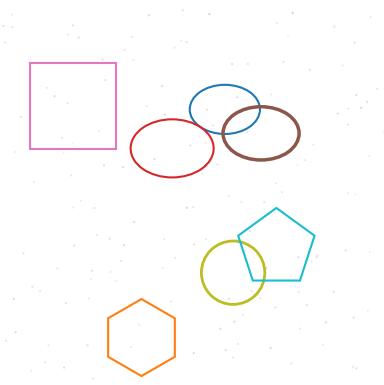[{"shape": "oval", "thickness": 1.5, "radius": 0.46, "center": [0.584, 0.716]}, {"shape": "hexagon", "thickness": 1.5, "radius": 0.5, "center": [0.367, 0.123]}, {"shape": "oval", "thickness": 1.5, "radius": 0.54, "center": [0.447, 0.615]}, {"shape": "oval", "thickness": 2.5, "radius": 0.49, "center": [0.678, 0.654]}, {"shape": "square", "thickness": 1.5, "radius": 0.56, "center": [0.189, 0.724]}, {"shape": "circle", "thickness": 2, "radius": 0.41, "center": [0.605, 0.292]}, {"shape": "pentagon", "thickness": 1.5, "radius": 0.52, "center": [0.718, 0.356]}]